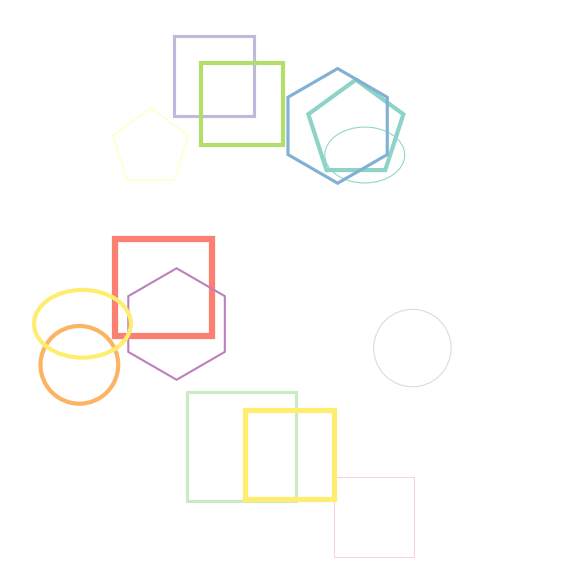[{"shape": "pentagon", "thickness": 2, "radius": 0.43, "center": [0.616, 0.775]}, {"shape": "oval", "thickness": 0.5, "radius": 0.35, "center": [0.632, 0.731]}, {"shape": "pentagon", "thickness": 0.5, "radius": 0.34, "center": [0.261, 0.743]}, {"shape": "square", "thickness": 1.5, "radius": 0.35, "center": [0.37, 0.868]}, {"shape": "square", "thickness": 3, "radius": 0.42, "center": [0.283, 0.502]}, {"shape": "hexagon", "thickness": 1.5, "radius": 0.5, "center": [0.585, 0.781]}, {"shape": "circle", "thickness": 2, "radius": 0.34, "center": [0.137, 0.367]}, {"shape": "square", "thickness": 2, "radius": 0.36, "center": [0.419, 0.819]}, {"shape": "square", "thickness": 0.5, "radius": 0.35, "center": [0.648, 0.104]}, {"shape": "circle", "thickness": 0.5, "radius": 0.34, "center": [0.714, 0.396]}, {"shape": "hexagon", "thickness": 1, "radius": 0.48, "center": [0.306, 0.438]}, {"shape": "square", "thickness": 1.5, "radius": 0.47, "center": [0.418, 0.226]}, {"shape": "oval", "thickness": 2, "radius": 0.42, "center": [0.143, 0.439]}, {"shape": "square", "thickness": 2.5, "radius": 0.38, "center": [0.501, 0.212]}]